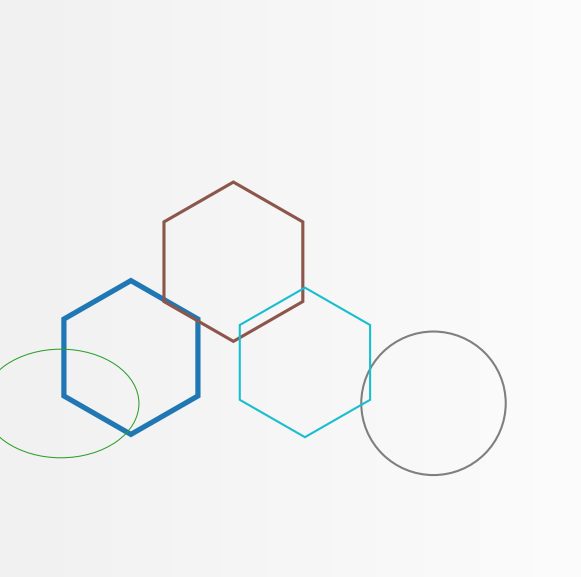[{"shape": "hexagon", "thickness": 2.5, "radius": 0.67, "center": [0.225, 0.38]}, {"shape": "oval", "thickness": 0.5, "radius": 0.67, "center": [0.105, 0.3]}, {"shape": "hexagon", "thickness": 1.5, "radius": 0.69, "center": [0.402, 0.546]}, {"shape": "circle", "thickness": 1, "radius": 0.62, "center": [0.746, 0.301]}, {"shape": "hexagon", "thickness": 1, "radius": 0.65, "center": [0.525, 0.372]}]